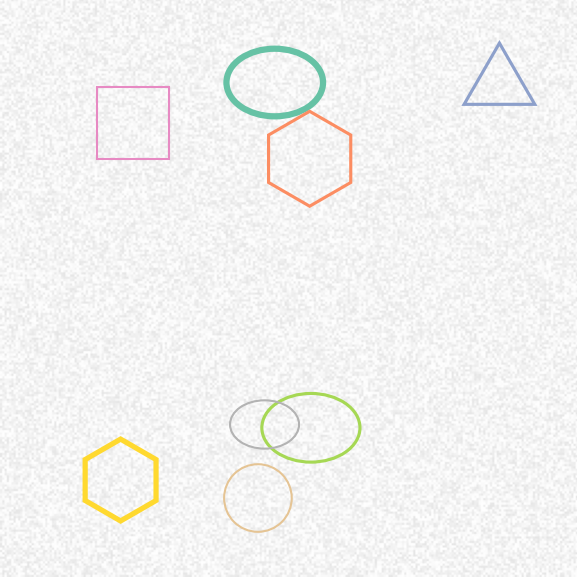[{"shape": "oval", "thickness": 3, "radius": 0.42, "center": [0.476, 0.856]}, {"shape": "hexagon", "thickness": 1.5, "radius": 0.41, "center": [0.536, 0.724]}, {"shape": "triangle", "thickness": 1.5, "radius": 0.35, "center": [0.865, 0.854]}, {"shape": "square", "thickness": 1, "radius": 0.31, "center": [0.23, 0.787]}, {"shape": "oval", "thickness": 1.5, "radius": 0.42, "center": [0.538, 0.258]}, {"shape": "hexagon", "thickness": 2.5, "radius": 0.35, "center": [0.209, 0.168]}, {"shape": "circle", "thickness": 1, "radius": 0.29, "center": [0.447, 0.137]}, {"shape": "oval", "thickness": 1, "radius": 0.3, "center": [0.458, 0.264]}]